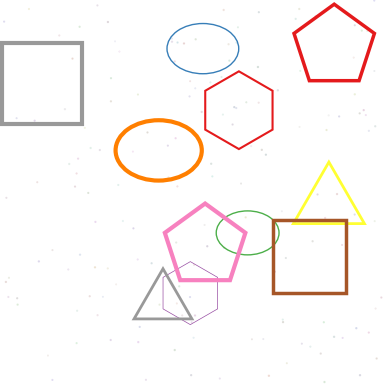[{"shape": "pentagon", "thickness": 2.5, "radius": 0.55, "center": [0.868, 0.879]}, {"shape": "hexagon", "thickness": 1.5, "radius": 0.5, "center": [0.621, 0.714]}, {"shape": "oval", "thickness": 1, "radius": 0.47, "center": [0.527, 0.874]}, {"shape": "oval", "thickness": 1, "radius": 0.41, "center": [0.643, 0.395]}, {"shape": "hexagon", "thickness": 0.5, "radius": 0.41, "center": [0.494, 0.239]}, {"shape": "oval", "thickness": 3, "radius": 0.56, "center": [0.412, 0.609]}, {"shape": "triangle", "thickness": 2, "radius": 0.53, "center": [0.854, 0.472]}, {"shape": "square", "thickness": 2.5, "radius": 0.47, "center": [0.804, 0.334]}, {"shape": "pentagon", "thickness": 3, "radius": 0.55, "center": [0.533, 0.361]}, {"shape": "triangle", "thickness": 2, "radius": 0.43, "center": [0.423, 0.215]}, {"shape": "square", "thickness": 3, "radius": 0.52, "center": [0.109, 0.784]}]